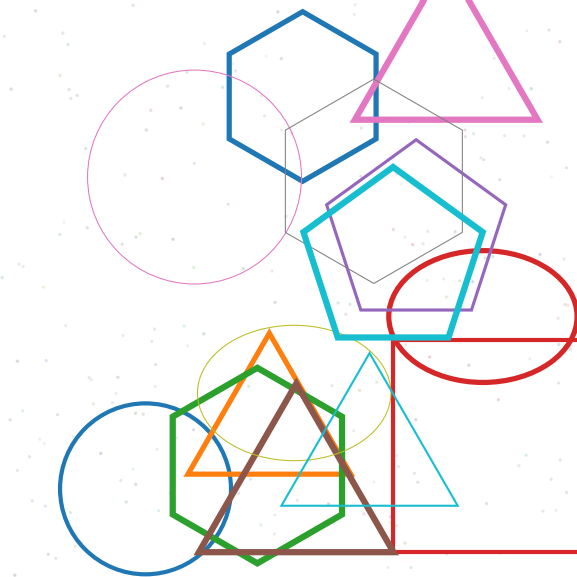[{"shape": "circle", "thickness": 2, "radius": 0.74, "center": [0.252, 0.153]}, {"shape": "hexagon", "thickness": 2.5, "radius": 0.73, "center": [0.524, 0.832]}, {"shape": "triangle", "thickness": 2.5, "radius": 0.81, "center": [0.466, 0.259]}, {"shape": "hexagon", "thickness": 3, "radius": 0.85, "center": [0.446, 0.193]}, {"shape": "oval", "thickness": 2.5, "radius": 0.82, "center": [0.836, 0.451]}, {"shape": "square", "thickness": 2, "radius": 0.92, "center": [0.864, 0.227]}, {"shape": "pentagon", "thickness": 1.5, "radius": 0.81, "center": [0.721, 0.594]}, {"shape": "triangle", "thickness": 3, "radius": 0.97, "center": [0.513, 0.14]}, {"shape": "triangle", "thickness": 3, "radius": 0.91, "center": [0.773, 0.883]}, {"shape": "circle", "thickness": 0.5, "radius": 0.93, "center": [0.337, 0.693]}, {"shape": "hexagon", "thickness": 0.5, "radius": 0.88, "center": [0.647, 0.685]}, {"shape": "oval", "thickness": 0.5, "radius": 0.84, "center": [0.509, 0.319]}, {"shape": "pentagon", "thickness": 3, "radius": 0.82, "center": [0.681, 0.547]}, {"shape": "triangle", "thickness": 1, "radius": 0.88, "center": [0.64, 0.212]}]